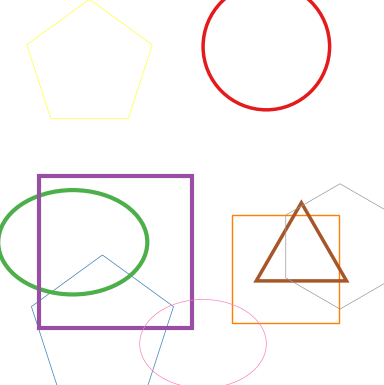[{"shape": "circle", "thickness": 2.5, "radius": 0.82, "center": [0.692, 0.879]}, {"shape": "pentagon", "thickness": 0.5, "radius": 0.97, "center": [0.266, 0.144]}, {"shape": "oval", "thickness": 3, "radius": 0.97, "center": [0.189, 0.371]}, {"shape": "square", "thickness": 3, "radius": 0.99, "center": [0.299, 0.345]}, {"shape": "square", "thickness": 1, "radius": 0.7, "center": [0.742, 0.301]}, {"shape": "pentagon", "thickness": 0.5, "radius": 0.86, "center": [0.233, 0.831]}, {"shape": "triangle", "thickness": 2.5, "radius": 0.68, "center": [0.783, 0.338]}, {"shape": "oval", "thickness": 0.5, "radius": 0.82, "center": [0.527, 0.107]}, {"shape": "hexagon", "thickness": 0.5, "radius": 0.81, "center": [0.883, 0.36]}]